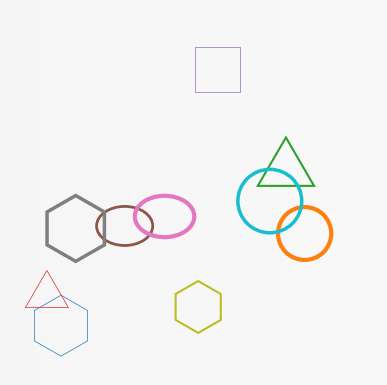[{"shape": "hexagon", "thickness": 0.5, "radius": 0.4, "center": [0.157, 0.154]}, {"shape": "circle", "thickness": 3, "radius": 0.34, "center": [0.786, 0.394]}, {"shape": "triangle", "thickness": 1.5, "radius": 0.42, "center": [0.738, 0.559]}, {"shape": "triangle", "thickness": 0.5, "radius": 0.32, "center": [0.121, 0.233]}, {"shape": "square", "thickness": 0.5, "radius": 0.29, "center": [0.561, 0.819]}, {"shape": "oval", "thickness": 2, "radius": 0.36, "center": [0.322, 0.413]}, {"shape": "oval", "thickness": 3, "radius": 0.38, "center": [0.425, 0.438]}, {"shape": "hexagon", "thickness": 2.5, "radius": 0.43, "center": [0.195, 0.407]}, {"shape": "hexagon", "thickness": 1.5, "radius": 0.34, "center": [0.512, 0.203]}, {"shape": "circle", "thickness": 2.5, "radius": 0.41, "center": [0.696, 0.478]}]